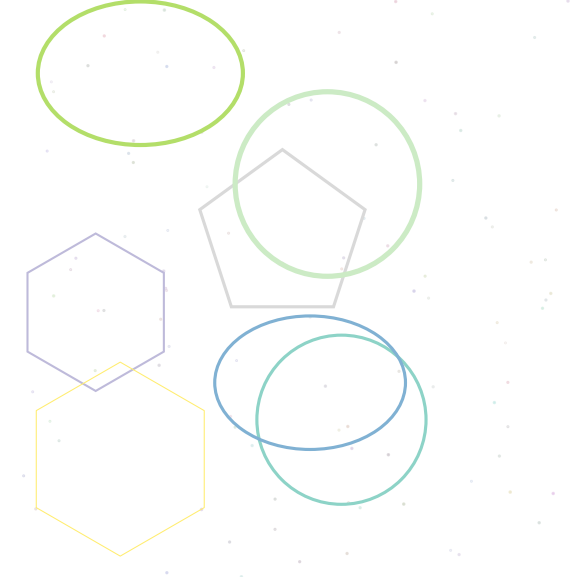[{"shape": "circle", "thickness": 1.5, "radius": 0.73, "center": [0.591, 0.272]}, {"shape": "hexagon", "thickness": 1, "radius": 0.68, "center": [0.166, 0.458]}, {"shape": "oval", "thickness": 1.5, "radius": 0.83, "center": [0.537, 0.336]}, {"shape": "oval", "thickness": 2, "radius": 0.89, "center": [0.243, 0.872]}, {"shape": "pentagon", "thickness": 1.5, "radius": 0.75, "center": [0.489, 0.59]}, {"shape": "circle", "thickness": 2.5, "radius": 0.8, "center": [0.567, 0.68]}, {"shape": "hexagon", "thickness": 0.5, "radius": 0.84, "center": [0.208, 0.204]}]